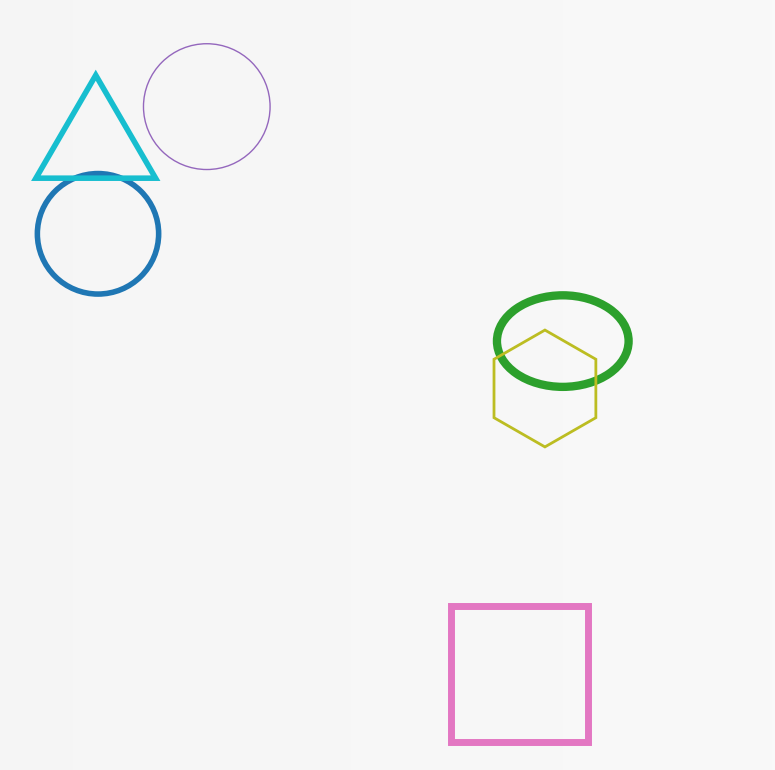[{"shape": "circle", "thickness": 2, "radius": 0.39, "center": [0.126, 0.696]}, {"shape": "oval", "thickness": 3, "radius": 0.42, "center": [0.726, 0.557]}, {"shape": "circle", "thickness": 0.5, "radius": 0.41, "center": [0.267, 0.862]}, {"shape": "square", "thickness": 2.5, "radius": 0.44, "center": [0.67, 0.125]}, {"shape": "hexagon", "thickness": 1, "radius": 0.38, "center": [0.703, 0.495]}, {"shape": "triangle", "thickness": 2, "radius": 0.45, "center": [0.124, 0.813]}]